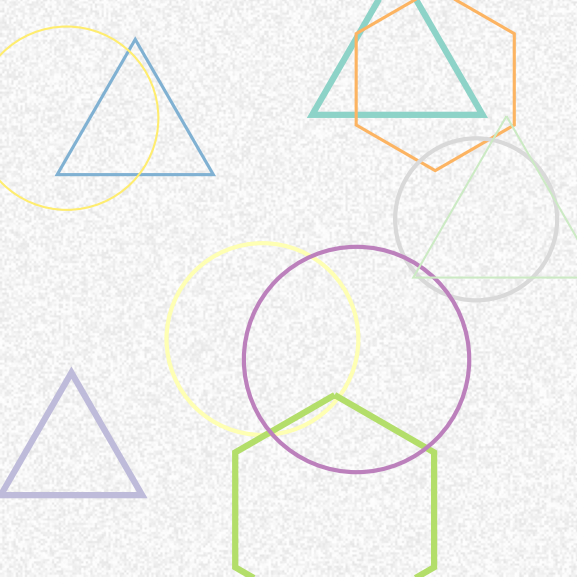[{"shape": "triangle", "thickness": 3, "radius": 0.85, "center": [0.688, 0.885]}, {"shape": "circle", "thickness": 2, "radius": 0.83, "center": [0.454, 0.412]}, {"shape": "triangle", "thickness": 3, "radius": 0.71, "center": [0.124, 0.212]}, {"shape": "triangle", "thickness": 1.5, "radius": 0.78, "center": [0.234, 0.775]}, {"shape": "hexagon", "thickness": 1.5, "radius": 0.79, "center": [0.754, 0.862]}, {"shape": "hexagon", "thickness": 3, "radius": 0.99, "center": [0.58, 0.116]}, {"shape": "circle", "thickness": 2, "radius": 0.7, "center": [0.824, 0.619]}, {"shape": "circle", "thickness": 2, "radius": 0.98, "center": [0.617, 0.377]}, {"shape": "triangle", "thickness": 1, "radius": 0.93, "center": [0.877, 0.612]}, {"shape": "circle", "thickness": 1, "radius": 0.79, "center": [0.115, 0.794]}]